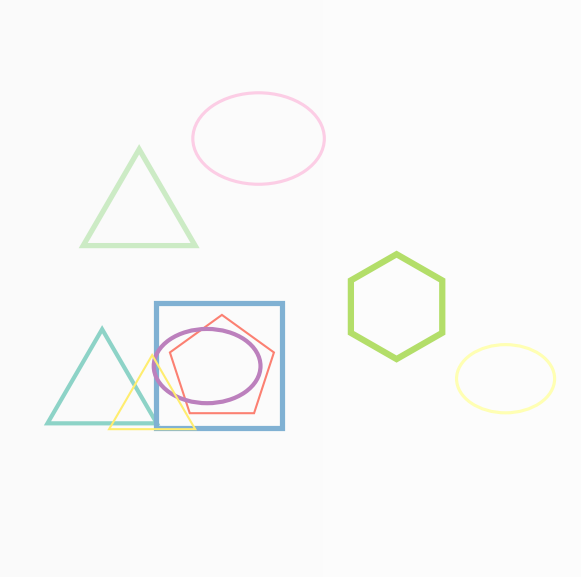[{"shape": "triangle", "thickness": 2, "radius": 0.54, "center": [0.176, 0.32]}, {"shape": "oval", "thickness": 1.5, "radius": 0.42, "center": [0.87, 0.343]}, {"shape": "pentagon", "thickness": 1, "radius": 0.47, "center": [0.382, 0.36]}, {"shape": "square", "thickness": 2.5, "radius": 0.54, "center": [0.377, 0.366]}, {"shape": "hexagon", "thickness": 3, "radius": 0.45, "center": [0.682, 0.468]}, {"shape": "oval", "thickness": 1.5, "radius": 0.57, "center": [0.445, 0.759]}, {"shape": "oval", "thickness": 2, "radius": 0.46, "center": [0.356, 0.365]}, {"shape": "triangle", "thickness": 2.5, "radius": 0.56, "center": [0.239, 0.629]}, {"shape": "triangle", "thickness": 1, "radius": 0.43, "center": [0.262, 0.299]}]